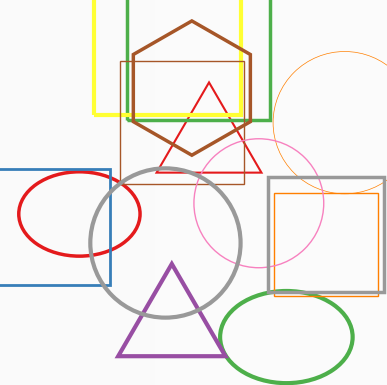[{"shape": "oval", "thickness": 2.5, "radius": 0.78, "center": [0.205, 0.444]}, {"shape": "triangle", "thickness": 1.5, "radius": 0.78, "center": [0.539, 0.63]}, {"shape": "square", "thickness": 2, "radius": 0.76, "center": [0.133, 0.41]}, {"shape": "square", "thickness": 2.5, "radius": 0.93, "center": [0.512, 0.874]}, {"shape": "oval", "thickness": 3, "radius": 0.85, "center": [0.739, 0.125]}, {"shape": "triangle", "thickness": 3, "radius": 0.8, "center": [0.443, 0.155]}, {"shape": "circle", "thickness": 0.5, "radius": 0.92, "center": [0.89, 0.681]}, {"shape": "square", "thickness": 1, "radius": 0.67, "center": [0.841, 0.366]}, {"shape": "square", "thickness": 3, "radius": 0.95, "center": [0.433, 0.892]}, {"shape": "square", "thickness": 1, "radius": 0.8, "center": [0.47, 0.682]}, {"shape": "hexagon", "thickness": 2.5, "radius": 0.87, "center": [0.495, 0.771]}, {"shape": "circle", "thickness": 1, "radius": 0.84, "center": [0.668, 0.472]}, {"shape": "circle", "thickness": 3, "radius": 0.97, "center": [0.427, 0.369]}, {"shape": "square", "thickness": 2.5, "radius": 0.75, "center": [0.841, 0.391]}]